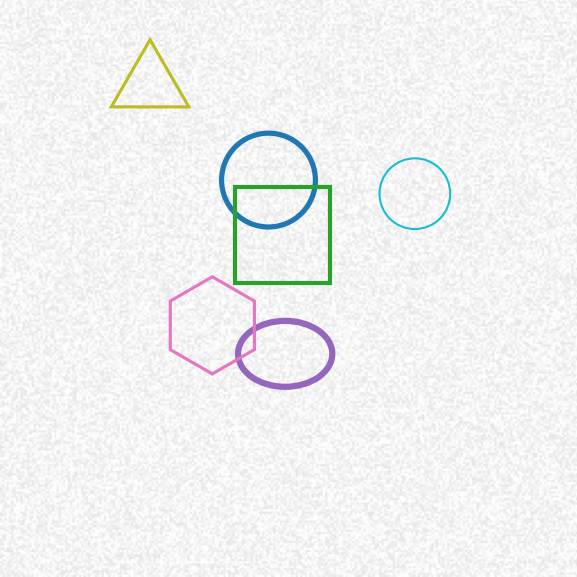[{"shape": "circle", "thickness": 2.5, "radius": 0.41, "center": [0.465, 0.687]}, {"shape": "square", "thickness": 2, "radius": 0.41, "center": [0.489, 0.592]}, {"shape": "oval", "thickness": 3, "radius": 0.41, "center": [0.494, 0.386]}, {"shape": "hexagon", "thickness": 1.5, "radius": 0.42, "center": [0.368, 0.436]}, {"shape": "triangle", "thickness": 1.5, "radius": 0.39, "center": [0.26, 0.853]}, {"shape": "circle", "thickness": 1, "radius": 0.31, "center": [0.718, 0.664]}]